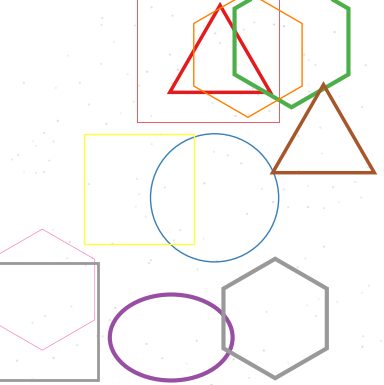[{"shape": "triangle", "thickness": 2.5, "radius": 0.75, "center": [0.572, 0.836]}, {"shape": "square", "thickness": 0.5, "radius": 0.93, "center": [0.54, 0.868]}, {"shape": "circle", "thickness": 1, "radius": 0.83, "center": [0.557, 0.486]}, {"shape": "hexagon", "thickness": 3, "radius": 0.85, "center": [0.757, 0.892]}, {"shape": "oval", "thickness": 3, "radius": 0.8, "center": [0.445, 0.123]}, {"shape": "hexagon", "thickness": 1, "radius": 0.81, "center": [0.644, 0.858]}, {"shape": "square", "thickness": 1, "radius": 0.71, "center": [0.361, 0.509]}, {"shape": "triangle", "thickness": 2.5, "radius": 0.76, "center": [0.84, 0.628]}, {"shape": "hexagon", "thickness": 0.5, "radius": 0.79, "center": [0.11, 0.248]}, {"shape": "square", "thickness": 2, "radius": 0.76, "center": [0.105, 0.165]}, {"shape": "hexagon", "thickness": 3, "radius": 0.77, "center": [0.715, 0.173]}]